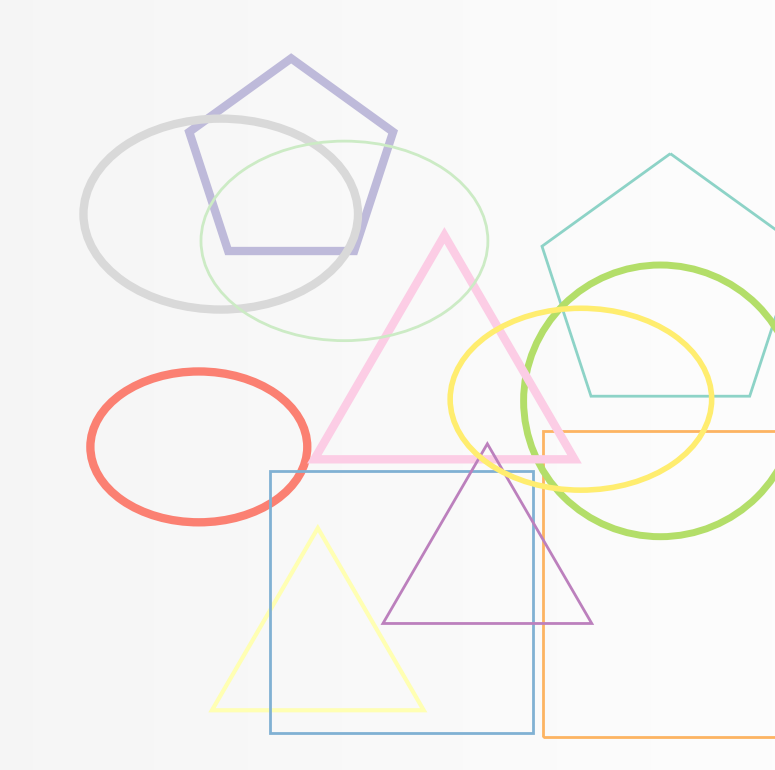[{"shape": "pentagon", "thickness": 1, "radius": 0.87, "center": [0.865, 0.626]}, {"shape": "triangle", "thickness": 1.5, "radius": 0.79, "center": [0.41, 0.156]}, {"shape": "pentagon", "thickness": 3, "radius": 0.69, "center": [0.376, 0.786]}, {"shape": "oval", "thickness": 3, "radius": 0.7, "center": [0.257, 0.42]}, {"shape": "square", "thickness": 1, "radius": 0.85, "center": [0.518, 0.218]}, {"shape": "square", "thickness": 1, "radius": 0.99, "center": [0.899, 0.241]}, {"shape": "circle", "thickness": 2.5, "radius": 0.88, "center": [0.852, 0.479]}, {"shape": "triangle", "thickness": 3, "radius": 0.97, "center": [0.573, 0.5]}, {"shape": "oval", "thickness": 3, "radius": 0.89, "center": [0.285, 0.722]}, {"shape": "triangle", "thickness": 1, "radius": 0.78, "center": [0.629, 0.268]}, {"shape": "oval", "thickness": 1, "radius": 0.93, "center": [0.444, 0.687]}, {"shape": "oval", "thickness": 2, "radius": 0.84, "center": [0.75, 0.482]}]